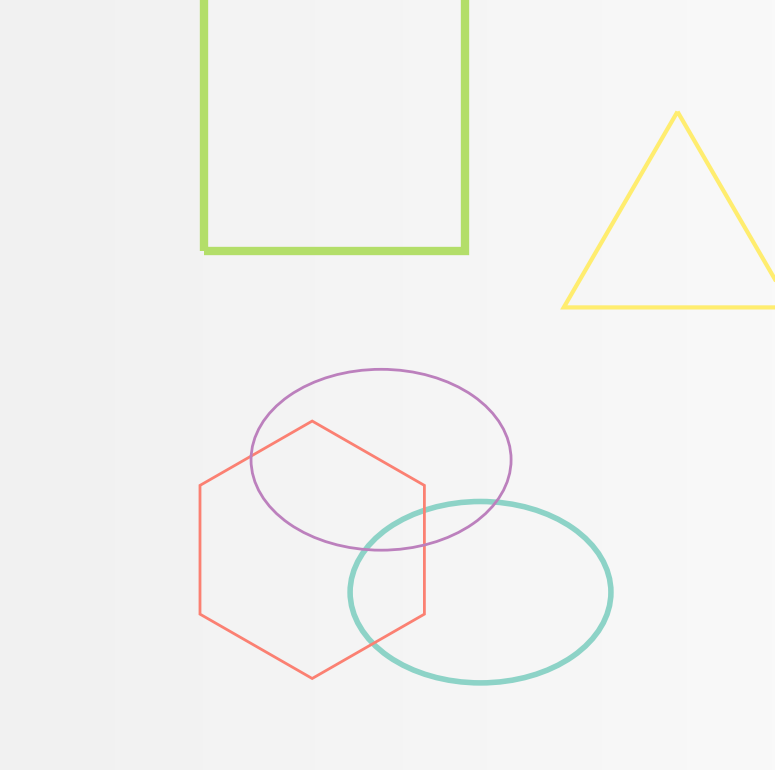[{"shape": "oval", "thickness": 2, "radius": 0.84, "center": [0.62, 0.231]}, {"shape": "hexagon", "thickness": 1, "radius": 0.84, "center": [0.403, 0.286]}, {"shape": "square", "thickness": 3, "radius": 0.84, "center": [0.432, 0.842]}, {"shape": "oval", "thickness": 1, "radius": 0.84, "center": [0.492, 0.403]}, {"shape": "triangle", "thickness": 1.5, "radius": 0.85, "center": [0.874, 0.686]}]